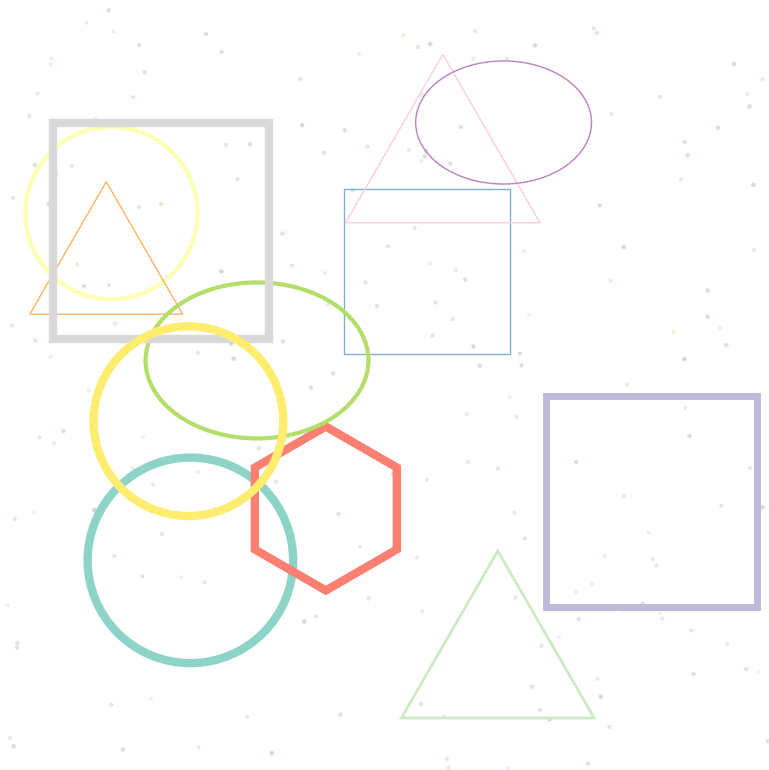[{"shape": "circle", "thickness": 3, "radius": 0.67, "center": [0.247, 0.272]}, {"shape": "circle", "thickness": 1.5, "radius": 0.56, "center": [0.145, 0.723]}, {"shape": "square", "thickness": 2.5, "radius": 0.69, "center": [0.846, 0.349]}, {"shape": "hexagon", "thickness": 3, "radius": 0.53, "center": [0.423, 0.34]}, {"shape": "square", "thickness": 0.5, "radius": 0.54, "center": [0.554, 0.648]}, {"shape": "triangle", "thickness": 0.5, "radius": 0.57, "center": [0.138, 0.649]}, {"shape": "oval", "thickness": 1.5, "radius": 0.72, "center": [0.334, 0.532]}, {"shape": "triangle", "thickness": 0.5, "radius": 0.73, "center": [0.575, 0.784]}, {"shape": "square", "thickness": 3, "radius": 0.7, "center": [0.209, 0.7]}, {"shape": "oval", "thickness": 0.5, "radius": 0.57, "center": [0.654, 0.841]}, {"shape": "triangle", "thickness": 1, "radius": 0.72, "center": [0.646, 0.14]}, {"shape": "circle", "thickness": 3, "radius": 0.62, "center": [0.245, 0.453]}]